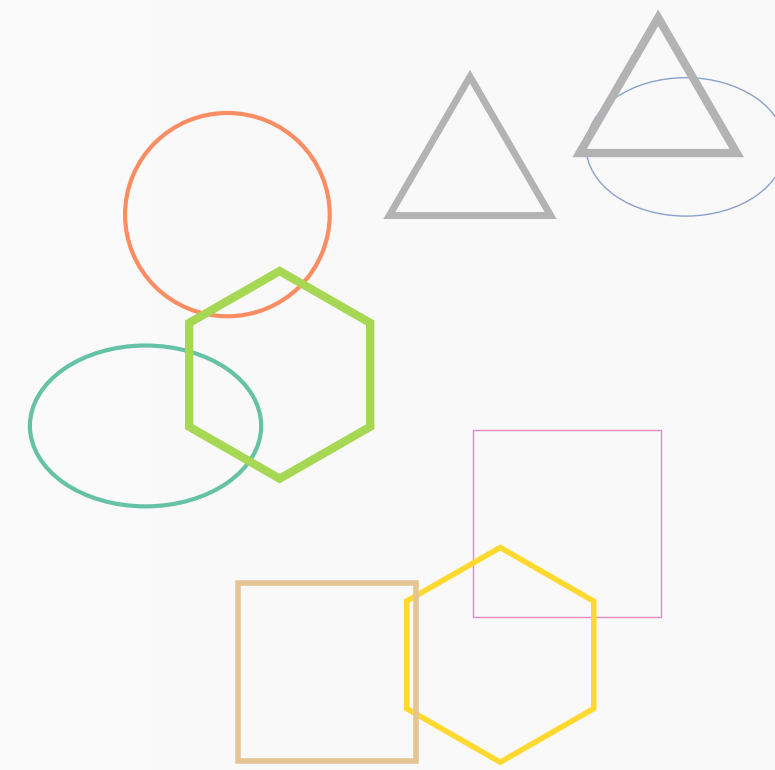[{"shape": "oval", "thickness": 1.5, "radius": 0.75, "center": [0.188, 0.447]}, {"shape": "circle", "thickness": 1.5, "radius": 0.66, "center": [0.293, 0.721]}, {"shape": "oval", "thickness": 0.5, "radius": 0.64, "center": [0.885, 0.809]}, {"shape": "square", "thickness": 0.5, "radius": 0.61, "center": [0.731, 0.321]}, {"shape": "hexagon", "thickness": 3, "radius": 0.67, "center": [0.361, 0.513]}, {"shape": "hexagon", "thickness": 2, "radius": 0.7, "center": [0.645, 0.15]}, {"shape": "square", "thickness": 2, "radius": 0.58, "center": [0.422, 0.128]}, {"shape": "triangle", "thickness": 3, "radius": 0.59, "center": [0.849, 0.86]}, {"shape": "triangle", "thickness": 2.5, "radius": 0.6, "center": [0.606, 0.78]}]